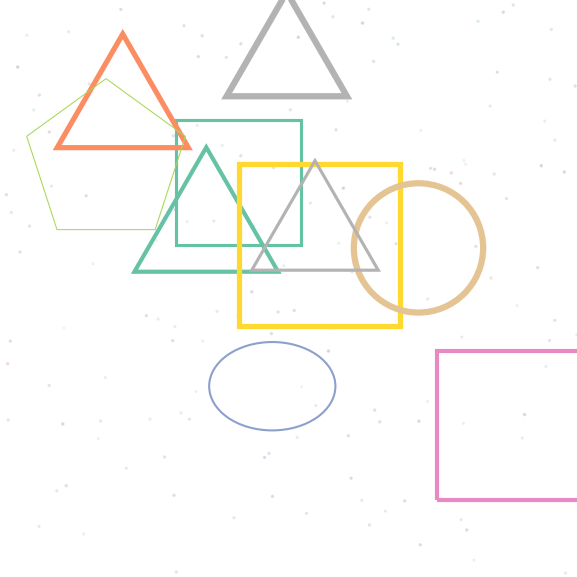[{"shape": "square", "thickness": 1.5, "radius": 0.54, "center": [0.413, 0.683]}, {"shape": "triangle", "thickness": 2, "radius": 0.72, "center": [0.357, 0.6]}, {"shape": "triangle", "thickness": 2.5, "radius": 0.66, "center": [0.213, 0.809]}, {"shape": "oval", "thickness": 1, "radius": 0.55, "center": [0.471, 0.33]}, {"shape": "square", "thickness": 2, "radius": 0.65, "center": [0.886, 0.262]}, {"shape": "pentagon", "thickness": 0.5, "radius": 0.72, "center": [0.184, 0.718]}, {"shape": "square", "thickness": 2.5, "radius": 0.7, "center": [0.554, 0.575]}, {"shape": "circle", "thickness": 3, "radius": 0.56, "center": [0.725, 0.57]}, {"shape": "triangle", "thickness": 3, "radius": 0.6, "center": [0.497, 0.893]}, {"shape": "triangle", "thickness": 1.5, "radius": 0.63, "center": [0.545, 0.594]}]